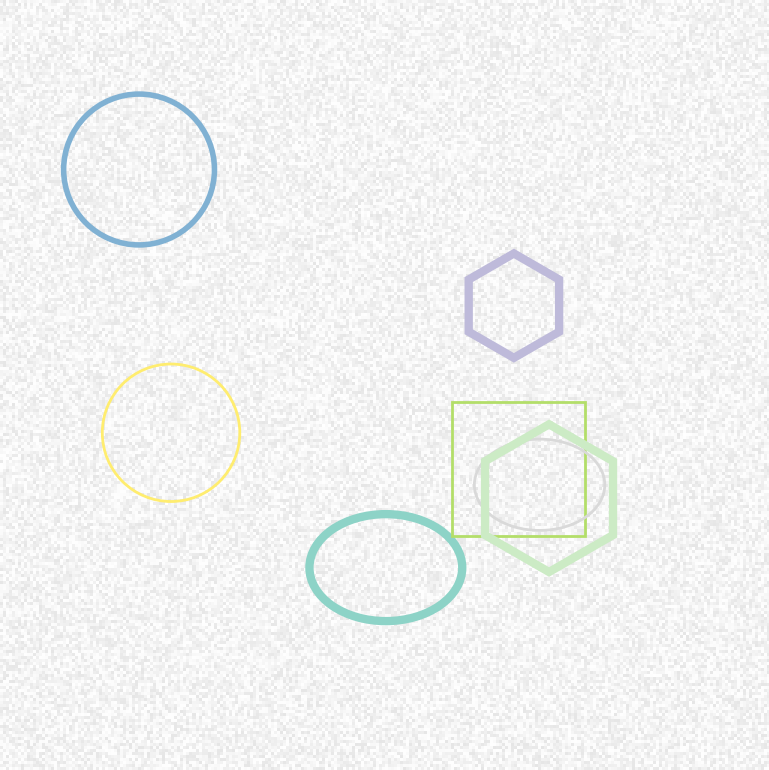[{"shape": "oval", "thickness": 3, "radius": 0.5, "center": [0.501, 0.263]}, {"shape": "hexagon", "thickness": 3, "radius": 0.34, "center": [0.667, 0.603]}, {"shape": "circle", "thickness": 2, "radius": 0.49, "center": [0.181, 0.78]}, {"shape": "square", "thickness": 1, "radius": 0.43, "center": [0.674, 0.391]}, {"shape": "oval", "thickness": 1, "radius": 0.42, "center": [0.701, 0.37]}, {"shape": "hexagon", "thickness": 3, "radius": 0.48, "center": [0.713, 0.353]}, {"shape": "circle", "thickness": 1, "radius": 0.45, "center": [0.222, 0.438]}]